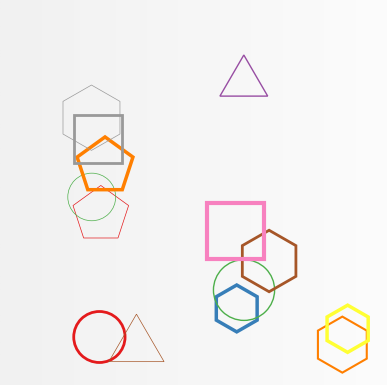[{"shape": "circle", "thickness": 2, "radius": 0.33, "center": [0.257, 0.125]}, {"shape": "pentagon", "thickness": 0.5, "radius": 0.38, "center": [0.26, 0.443]}, {"shape": "hexagon", "thickness": 2.5, "radius": 0.3, "center": [0.611, 0.199]}, {"shape": "circle", "thickness": 1, "radius": 0.39, "center": [0.63, 0.247]}, {"shape": "circle", "thickness": 0.5, "radius": 0.31, "center": [0.237, 0.488]}, {"shape": "triangle", "thickness": 1, "radius": 0.36, "center": [0.629, 0.786]}, {"shape": "pentagon", "thickness": 2.5, "radius": 0.38, "center": [0.271, 0.569]}, {"shape": "hexagon", "thickness": 1.5, "radius": 0.36, "center": [0.883, 0.105]}, {"shape": "hexagon", "thickness": 2.5, "radius": 0.31, "center": [0.897, 0.146]}, {"shape": "hexagon", "thickness": 2, "radius": 0.4, "center": [0.694, 0.322]}, {"shape": "triangle", "thickness": 0.5, "radius": 0.41, "center": [0.352, 0.102]}, {"shape": "square", "thickness": 3, "radius": 0.36, "center": [0.608, 0.4]}, {"shape": "hexagon", "thickness": 0.5, "radius": 0.42, "center": [0.236, 0.694]}, {"shape": "square", "thickness": 2, "radius": 0.31, "center": [0.253, 0.639]}]